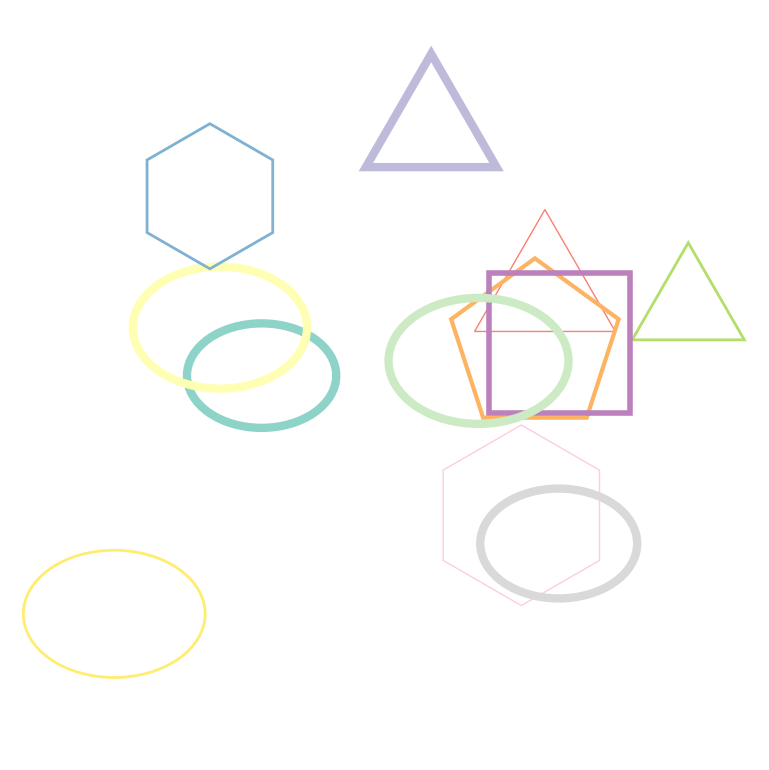[{"shape": "oval", "thickness": 3, "radius": 0.48, "center": [0.34, 0.512]}, {"shape": "oval", "thickness": 3, "radius": 0.57, "center": [0.286, 0.575]}, {"shape": "triangle", "thickness": 3, "radius": 0.49, "center": [0.56, 0.832]}, {"shape": "triangle", "thickness": 0.5, "radius": 0.53, "center": [0.708, 0.622]}, {"shape": "hexagon", "thickness": 1, "radius": 0.47, "center": [0.273, 0.745]}, {"shape": "pentagon", "thickness": 1.5, "radius": 0.57, "center": [0.695, 0.55]}, {"shape": "triangle", "thickness": 1, "radius": 0.42, "center": [0.894, 0.601]}, {"shape": "hexagon", "thickness": 0.5, "radius": 0.59, "center": [0.677, 0.331]}, {"shape": "oval", "thickness": 3, "radius": 0.51, "center": [0.726, 0.294]}, {"shape": "square", "thickness": 2, "radius": 0.46, "center": [0.726, 0.555]}, {"shape": "oval", "thickness": 3, "radius": 0.58, "center": [0.621, 0.531]}, {"shape": "oval", "thickness": 1, "radius": 0.59, "center": [0.148, 0.203]}]